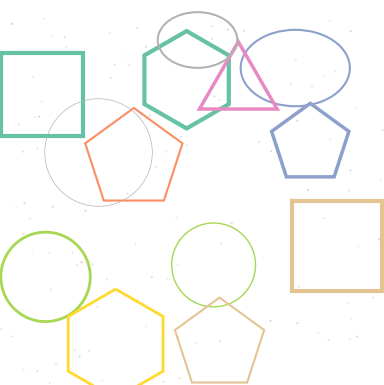[{"shape": "hexagon", "thickness": 3, "radius": 0.63, "center": [0.485, 0.793]}, {"shape": "square", "thickness": 3, "radius": 0.54, "center": [0.109, 0.755]}, {"shape": "pentagon", "thickness": 1.5, "radius": 0.66, "center": [0.348, 0.587]}, {"shape": "oval", "thickness": 1.5, "radius": 0.71, "center": [0.767, 0.823]}, {"shape": "pentagon", "thickness": 2.5, "radius": 0.53, "center": [0.806, 0.626]}, {"shape": "triangle", "thickness": 2.5, "radius": 0.58, "center": [0.619, 0.775]}, {"shape": "circle", "thickness": 2, "radius": 0.58, "center": [0.118, 0.281]}, {"shape": "circle", "thickness": 1, "radius": 0.54, "center": [0.555, 0.312]}, {"shape": "hexagon", "thickness": 2, "radius": 0.71, "center": [0.3, 0.107]}, {"shape": "pentagon", "thickness": 1.5, "radius": 0.61, "center": [0.57, 0.105]}, {"shape": "square", "thickness": 3, "radius": 0.58, "center": [0.875, 0.361]}, {"shape": "oval", "thickness": 1.5, "radius": 0.52, "center": [0.513, 0.896]}, {"shape": "circle", "thickness": 0.5, "radius": 0.7, "center": [0.256, 0.604]}]